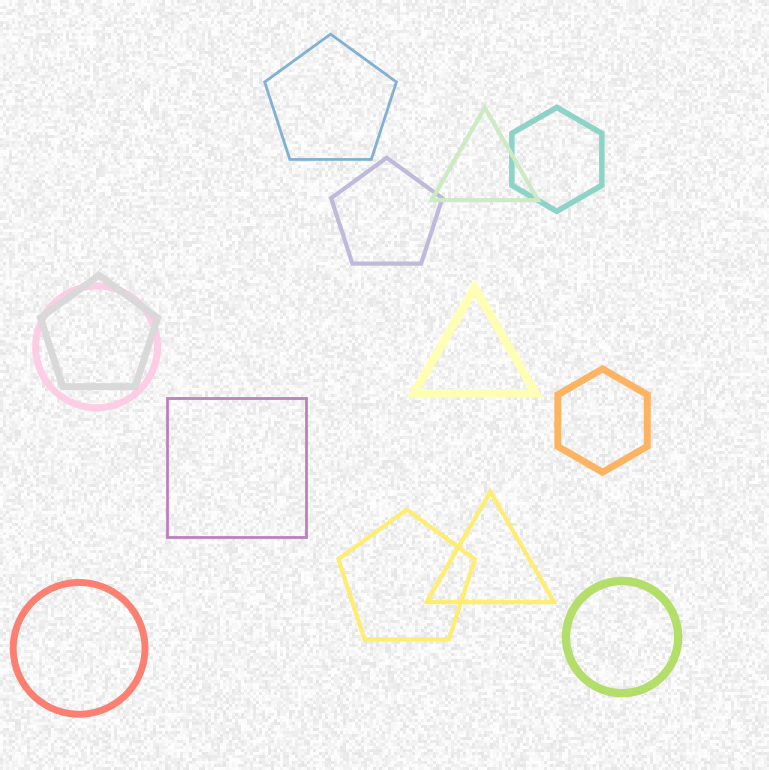[{"shape": "hexagon", "thickness": 2, "radius": 0.34, "center": [0.723, 0.793]}, {"shape": "triangle", "thickness": 3, "radius": 0.46, "center": [0.617, 0.535]}, {"shape": "pentagon", "thickness": 1.5, "radius": 0.38, "center": [0.502, 0.719]}, {"shape": "circle", "thickness": 2.5, "radius": 0.43, "center": [0.103, 0.158]}, {"shape": "pentagon", "thickness": 1, "radius": 0.45, "center": [0.429, 0.866]}, {"shape": "hexagon", "thickness": 2.5, "radius": 0.34, "center": [0.783, 0.454]}, {"shape": "circle", "thickness": 3, "radius": 0.36, "center": [0.808, 0.173]}, {"shape": "circle", "thickness": 2.5, "radius": 0.4, "center": [0.125, 0.55]}, {"shape": "pentagon", "thickness": 2.5, "radius": 0.4, "center": [0.129, 0.563]}, {"shape": "square", "thickness": 1, "radius": 0.45, "center": [0.307, 0.393]}, {"shape": "triangle", "thickness": 1.5, "radius": 0.4, "center": [0.63, 0.78]}, {"shape": "pentagon", "thickness": 1.5, "radius": 0.47, "center": [0.528, 0.245]}, {"shape": "triangle", "thickness": 1.5, "radius": 0.48, "center": [0.637, 0.266]}]